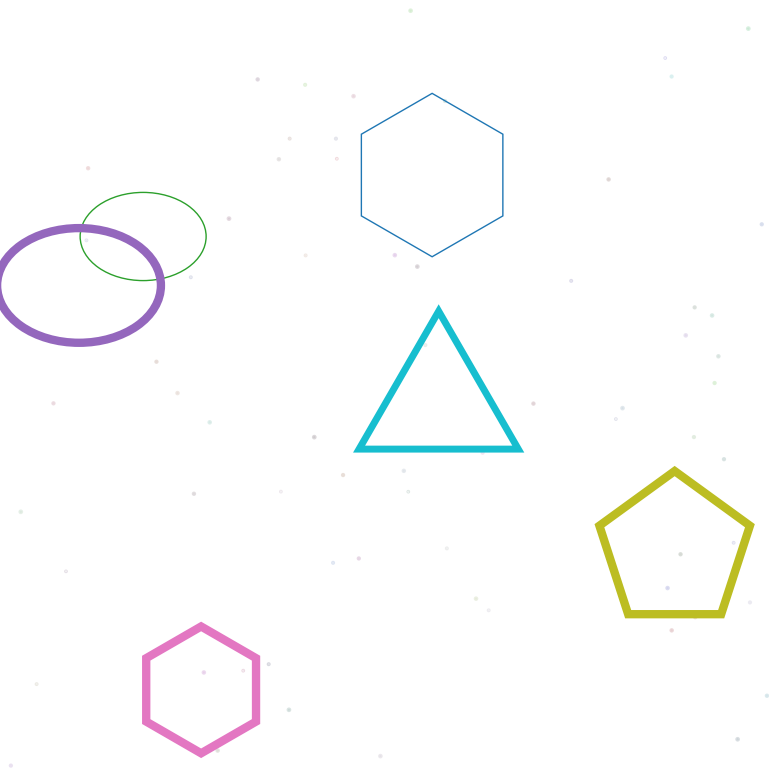[{"shape": "hexagon", "thickness": 0.5, "radius": 0.53, "center": [0.561, 0.773]}, {"shape": "oval", "thickness": 0.5, "radius": 0.41, "center": [0.186, 0.693]}, {"shape": "oval", "thickness": 3, "radius": 0.53, "center": [0.103, 0.629]}, {"shape": "hexagon", "thickness": 3, "radius": 0.41, "center": [0.261, 0.104]}, {"shape": "pentagon", "thickness": 3, "radius": 0.51, "center": [0.876, 0.285]}, {"shape": "triangle", "thickness": 2.5, "radius": 0.6, "center": [0.57, 0.476]}]